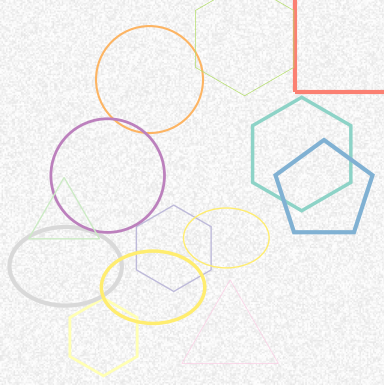[{"shape": "hexagon", "thickness": 2.5, "radius": 0.74, "center": [0.784, 0.6]}, {"shape": "hexagon", "thickness": 2, "radius": 0.5, "center": [0.269, 0.125]}, {"shape": "hexagon", "thickness": 1, "radius": 0.56, "center": [0.451, 0.355]}, {"shape": "square", "thickness": 3, "radius": 0.67, "center": [0.9, 0.894]}, {"shape": "pentagon", "thickness": 3, "radius": 0.66, "center": [0.842, 0.504]}, {"shape": "circle", "thickness": 1.5, "radius": 0.69, "center": [0.388, 0.793]}, {"shape": "hexagon", "thickness": 0.5, "radius": 0.74, "center": [0.635, 0.899]}, {"shape": "triangle", "thickness": 0.5, "radius": 0.72, "center": [0.598, 0.128]}, {"shape": "oval", "thickness": 3, "radius": 0.73, "center": [0.171, 0.308]}, {"shape": "circle", "thickness": 2, "radius": 0.74, "center": [0.28, 0.544]}, {"shape": "triangle", "thickness": 1, "radius": 0.53, "center": [0.166, 0.433]}, {"shape": "oval", "thickness": 2.5, "radius": 0.67, "center": [0.398, 0.254]}, {"shape": "oval", "thickness": 1, "radius": 0.56, "center": [0.588, 0.382]}]